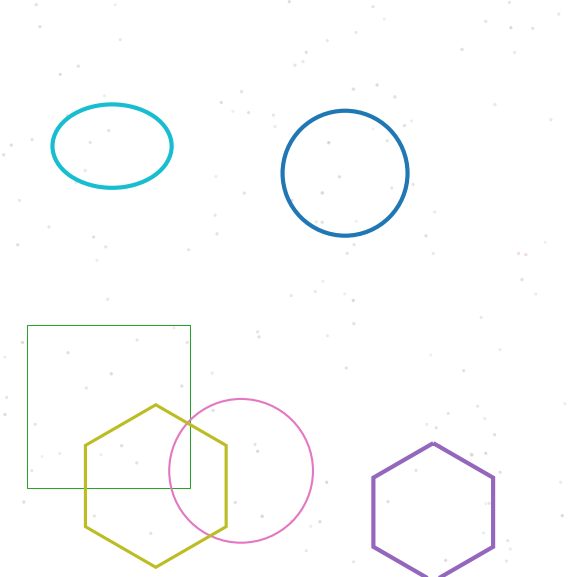[{"shape": "circle", "thickness": 2, "radius": 0.54, "center": [0.598, 0.699]}, {"shape": "square", "thickness": 0.5, "radius": 0.71, "center": [0.187, 0.294]}, {"shape": "hexagon", "thickness": 2, "radius": 0.6, "center": [0.75, 0.112]}, {"shape": "circle", "thickness": 1, "radius": 0.62, "center": [0.417, 0.184]}, {"shape": "hexagon", "thickness": 1.5, "radius": 0.7, "center": [0.27, 0.158]}, {"shape": "oval", "thickness": 2, "radius": 0.52, "center": [0.194, 0.746]}]